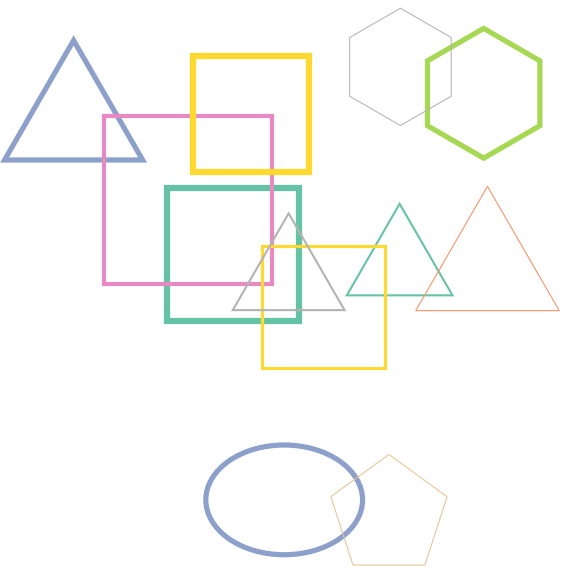[{"shape": "square", "thickness": 3, "radius": 0.57, "center": [0.403, 0.558]}, {"shape": "triangle", "thickness": 1, "radius": 0.53, "center": [0.692, 0.541]}, {"shape": "triangle", "thickness": 0.5, "radius": 0.72, "center": [0.844, 0.533]}, {"shape": "triangle", "thickness": 2.5, "radius": 0.69, "center": [0.127, 0.791]}, {"shape": "oval", "thickness": 2.5, "radius": 0.68, "center": [0.492, 0.134]}, {"shape": "square", "thickness": 2, "radius": 0.73, "center": [0.326, 0.653]}, {"shape": "hexagon", "thickness": 2.5, "radius": 0.56, "center": [0.838, 0.838]}, {"shape": "square", "thickness": 3, "radius": 0.5, "center": [0.434, 0.802]}, {"shape": "square", "thickness": 1.5, "radius": 0.53, "center": [0.56, 0.468]}, {"shape": "pentagon", "thickness": 0.5, "radius": 0.53, "center": [0.673, 0.106]}, {"shape": "hexagon", "thickness": 0.5, "radius": 0.51, "center": [0.693, 0.883]}, {"shape": "triangle", "thickness": 1, "radius": 0.56, "center": [0.5, 0.518]}]